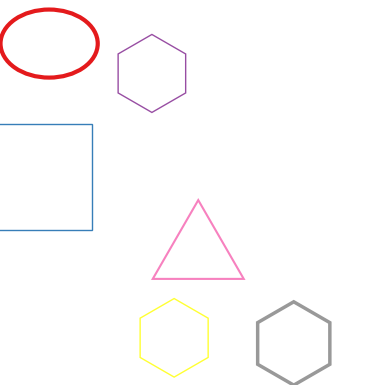[{"shape": "oval", "thickness": 3, "radius": 0.63, "center": [0.128, 0.887]}, {"shape": "square", "thickness": 1, "radius": 0.69, "center": [0.1, 0.54]}, {"shape": "hexagon", "thickness": 1, "radius": 0.51, "center": [0.395, 0.809]}, {"shape": "hexagon", "thickness": 1, "radius": 0.51, "center": [0.452, 0.123]}, {"shape": "triangle", "thickness": 1.5, "radius": 0.68, "center": [0.515, 0.344]}, {"shape": "hexagon", "thickness": 2.5, "radius": 0.54, "center": [0.763, 0.108]}]